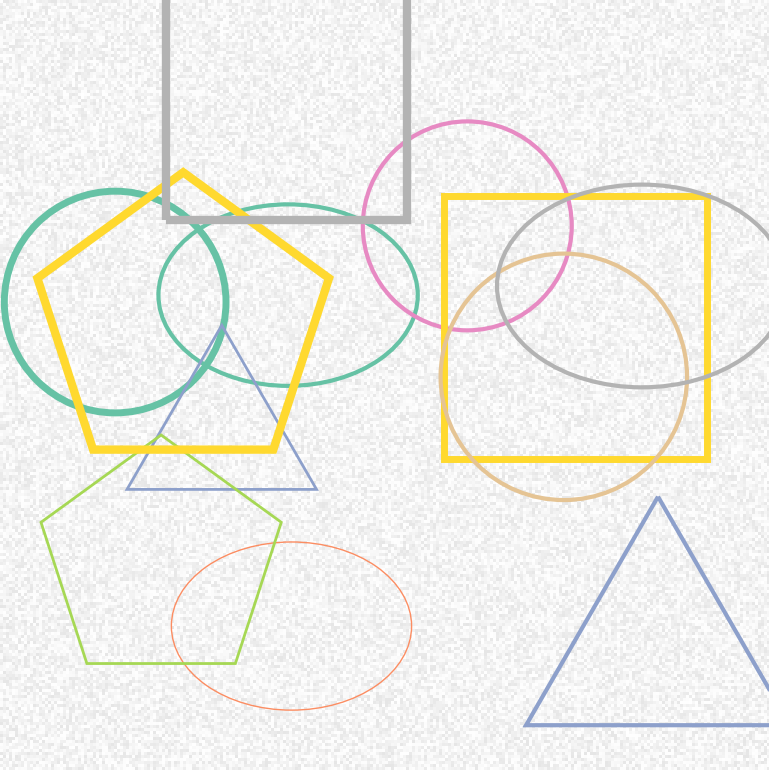[{"shape": "circle", "thickness": 2.5, "radius": 0.72, "center": [0.15, 0.608]}, {"shape": "oval", "thickness": 1.5, "radius": 0.84, "center": [0.374, 0.617]}, {"shape": "oval", "thickness": 0.5, "radius": 0.78, "center": [0.379, 0.187]}, {"shape": "triangle", "thickness": 1, "radius": 0.71, "center": [0.288, 0.435]}, {"shape": "triangle", "thickness": 1.5, "radius": 0.99, "center": [0.855, 0.157]}, {"shape": "circle", "thickness": 1.5, "radius": 0.68, "center": [0.607, 0.707]}, {"shape": "pentagon", "thickness": 1, "radius": 0.82, "center": [0.209, 0.271]}, {"shape": "square", "thickness": 2.5, "radius": 0.86, "center": [0.747, 0.574]}, {"shape": "pentagon", "thickness": 3, "radius": 1.0, "center": [0.238, 0.577]}, {"shape": "circle", "thickness": 1.5, "radius": 0.8, "center": [0.732, 0.511]}, {"shape": "oval", "thickness": 1.5, "radius": 0.94, "center": [0.834, 0.629]}, {"shape": "square", "thickness": 3, "radius": 0.78, "center": [0.372, 0.871]}]